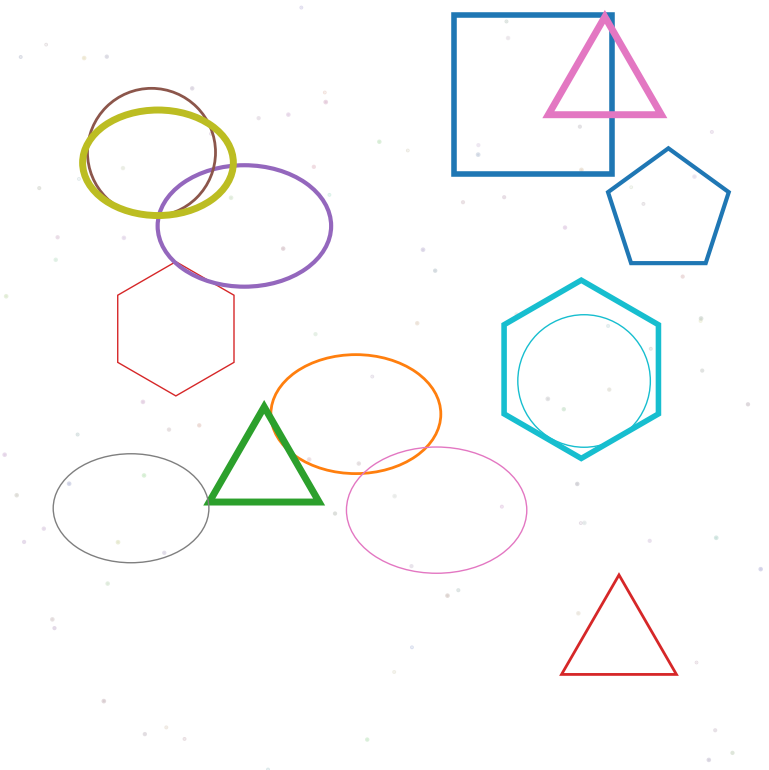[{"shape": "pentagon", "thickness": 1.5, "radius": 0.41, "center": [0.868, 0.725]}, {"shape": "square", "thickness": 2, "radius": 0.51, "center": [0.693, 0.877]}, {"shape": "oval", "thickness": 1, "radius": 0.55, "center": [0.462, 0.462]}, {"shape": "triangle", "thickness": 2.5, "radius": 0.41, "center": [0.343, 0.389]}, {"shape": "triangle", "thickness": 1, "radius": 0.43, "center": [0.804, 0.167]}, {"shape": "hexagon", "thickness": 0.5, "radius": 0.44, "center": [0.228, 0.573]}, {"shape": "oval", "thickness": 1.5, "radius": 0.56, "center": [0.317, 0.707]}, {"shape": "circle", "thickness": 1, "radius": 0.42, "center": [0.197, 0.802]}, {"shape": "triangle", "thickness": 2.5, "radius": 0.42, "center": [0.786, 0.893]}, {"shape": "oval", "thickness": 0.5, "radius": 0.59, "center": [0.567, 0.337]}, {"shape": "oval", "thickness": 0.5, "radius": 0.51, "center": [0.17, 0.34]}, {"shape": "oval", "thickness": 2.5, "radius": 0.49, "center": [0.205, 0.789]}, {"shape": "hexagon", "thickness": 2, "radius": 0.58, "center": [0.755, 0.52]}, {"shape": "circle", "thickness": 0.5, "radius": 0.43, "center": [0.759, 0.505]}]